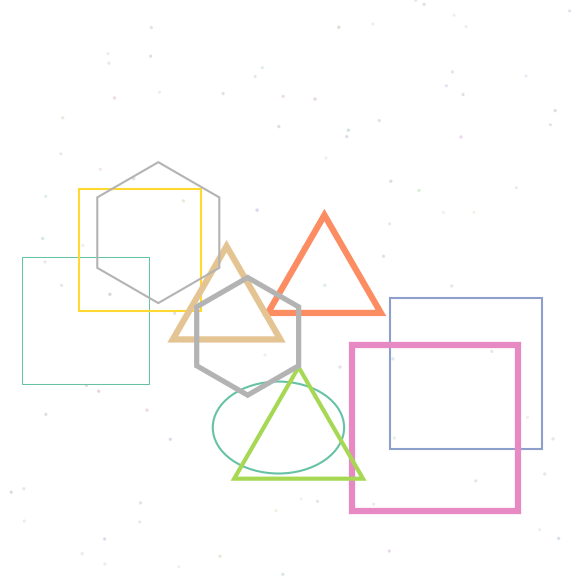[{"shape": "square", "thickness": 0.5, "radius": 0.55, "center": [0.147, 0.444]}, {"shape": "oval", "thickness": 1, "radius": 0.57, "center": [0.482, 0.259]}, {"shape": "triangle", "thickness": 3, "radius": 0.56, "center": [0.562, 0.514]}, {"shape": "square", "thickness": 1, "radius": 0.66, "center": [0.807, 0.353]}, {"shape": "square", "thickness": 3, "radius": 0.72, "center": [0.754, 0.259]}, {"shape": "triangle", "thickness": 2, "radius": 0.64, "center": [0.517, 0.235]}, {"shape": "square", "thickness": 1, "radius": 0.53, "center": [0.243, 0.566]}, {"shape": "triangle", "thickness": 3, "radius": 0.54, "center": [0.392, 0.465]}, {"shape": "hexagon", "thickness": 1, "radius": 0.61, "center": [0.274, 0.596]}, {"shape": "hexagon", "thickness": 2.5, "radius": 0.51, "center": [0.429, 0.417]}]